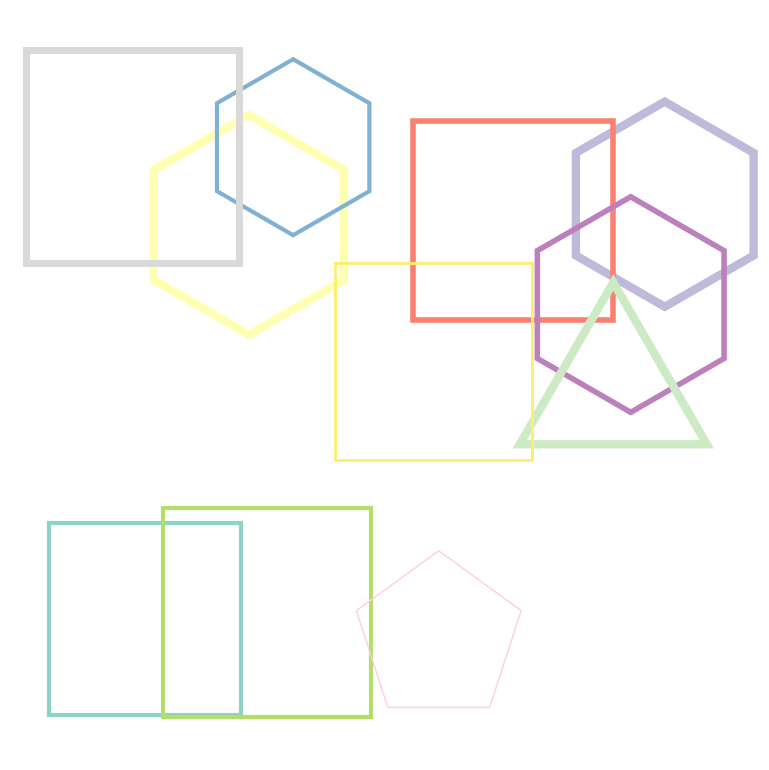[{"shape": "square", "thickness": 1.5, "radius": 0.62, "center": [0.189, 0.196]}, {"shape": "hexagon", "thickness": 3, "radius": 0.71, "center": [0.323, 0.708]}, {"shape": "hexagon", "thickness": 3, "radius": 0.67, "center": [0.863, 0.735]}, {"shape": "square", "thickness": 2, "radius": 0.65, "center": [0.666, 0.714]}, {"shape": "hexagon", "thickness": 1.5, "radius": 0.57, "center": [0.381, 0.809]}, {"shape": "square", "thickness": 1.5, "radius": 0.68, "center": [0.347, 0.204]}, {"shape": "pentagon", "thickness": 0.5, "radius": 0.56, "center": [0.57, 0.172]}, {"shape": "square", "thickness": 2.5, "radius": 0.69, "center": [0.172, 0.797]}, {"shape": "hexagon", "thickness": 2, "radius": 0.7, "center": [0.819, 0.604]}, {"shape": "triangle", "thickness": 3, "radius": 0.7, "center": [0.796, 0.493]}, {"shape": "square", "thickness": 1, "radius": 0.64, "center": [0.563, 0.531]}]